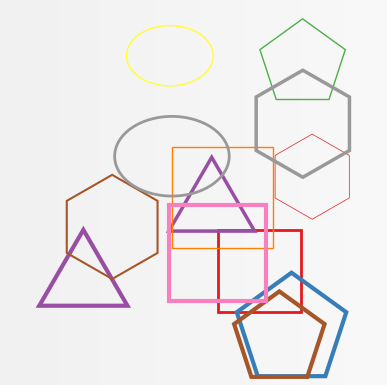[{"shape": "square", "thickness": 2, "radius": 0.54, "center": [0.67, 0.296]}, {"shape": "hexagon", "thickness": 0.5, "radius": 0.55, "center": [0.806, 0.541]}, {"shape": "pentagon", "thickness": 3, "radius": 0.74, "center": [0.752, 0.143]}, {"shape": "pentagon", "thickness": 1, "radius": 0.58, "center": [0.781, 0.835]}, {"shape": "triangle", "thickness": 3, "radius": 0.66, "center": [0.215, 0.272]}, {"shape": "triangle", "thickness": 2.5, "radius": 0.64, "center": [0.546, 0.464]}, {"shape": "square", "thickness": 1, "radius": 0.65, "center": [0.573, 0.487]}, {"shape": "oval", "thickness": 1, "radius": 0.56, "center": [0.438, 0.855]}, {"shape": "hexagon", "thickness": 1.5, "radius": 0.68, "center": [0.289, 0.411]}, {"shape": "pentagon", "thickness": 3, "radius": 0.61, "center": [0.721, 0.12]}, {"shape": "square", "thickness": 3, "radius": 0.63, "center": [0.561, 0.342]}, {"shape": "hexagon", "thickness": 2.5, "radius": 0.69, "center": [0.781, 0.679]}, {"shape": "oval", "thickness": 2, "radius": 0.74, "center": [0.444, 0.594]}]